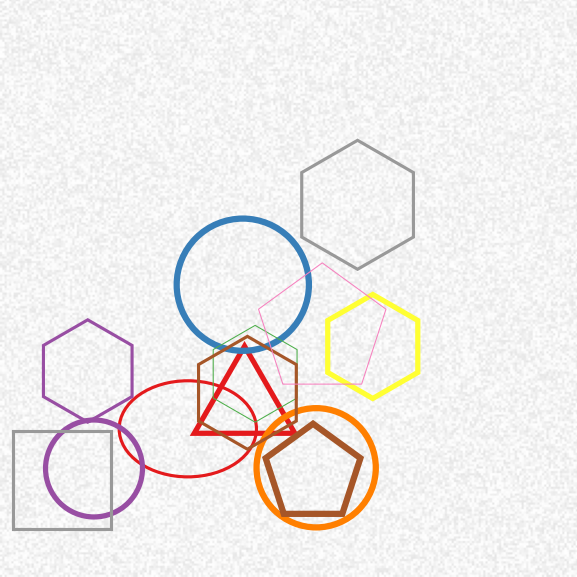[{"shape": "oval", "thickness": 1.5, "radius": 0.59, "center": [0.325, 0.257]}, {"shape": "triangle", "thickness": 2.5, "radius": 0.5, "center": [0.423, 0.299]}, {"shape": "circle", "thickness": 3, "radius": 0.57, "center": [0.42, 0.506]}, {"shape": "hexagon", "thickness": 0.5, "radius": 0.42, "center": [0.442, 0.352]}, {"shape": "hexagon", "thickness": 1.5, "radius": 0.44, "center": [0.152, 0.357]}, {"shape": "circle", "thickness": 2.5, "radius": 0.42, "center": [0.163, 0.188]}, {"shape": "circle", "thickness": 3, "radius": 0.52, "center": [0.547, 0.189]}, {"shape": "hexagon", "thickness": 2.5, "radius": 0.45, "center": [0.645, 0.399]}, {"shape": "hexagon", "thickness": 1.5, "radius": 0.49, "center": [0.428, 0.319]}, {"shape": "pentagon", "thickness": 3, "radius": 0.43, "center": [0.542, 0.179]}, {"shape": "pentagon", "thickness": 0.5, "radius": 0.58, "center": [0.558, 0.428]}, {"shape": "hexagon", "thickness": 1.5, "radius": 0.56, "center": [0.619, 0.645]}, {"shape": "square", "thickness": 1.5, "radius": 0.42, "center": [0.107, 0.168]}]